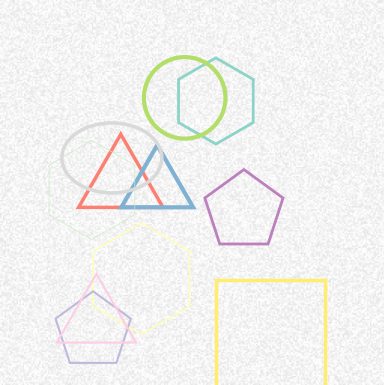[{"shape": "hexagon", "thickness": 2, "radius": 0.56, "center": [0.561, 0.738]}, {"shape": "hexagon", "thickness": 1, "radius": 0.72, "center": [0.367, 0.276]}, {"shape": "pentagon", "thickness": 1.5, "radius": 0.51, "center": [0.242, 0.141]}, {"shape": "triangle", "thickness": 2.5, "radius": 0.63, "center": [0.314, 0.525]}, {"shape": "triangle", "thickness": 3, "radius": 0.54, "center": [0.408, 0.515]}, {"shape": "circle", "thickness": 3, "radius": 0.53, "center": [0.48, 0.746]}, {"shape": "triangle", "thickness": 1.5, "radius": 0.59, "center": [0.25, 0.17]}, {"shape": "oval", "thickness": 2.5, "radius": 0.65, "center": [0.29, 0.59]}, {"shape": "pentagon", "thickness": 2, "radius": 0.53, "center": [0.634, 0.453]}, {"shape": "hexagon", "thickness": 0.5, "radius": 0.64, "center": [0.239, 0.507]}, {"shape": "square", "thickness": 2.5, "radius": 0.71, "center": [0.702, 0.132]}]